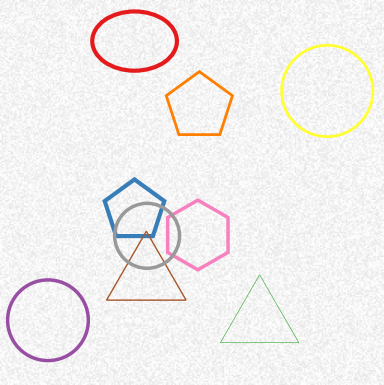[{"shape": "oval", "thickness": 3, "radius": 0.55, "center": [0.35, 0.893]}, {"shape": "pentagon", "thickness": 3, "radius": 0.41, "center": [0.349, 0.453]}, {"shape": "triangle", "thickness": 0.5, "radius": 0.59, "center": [0.674, 0.169]}, {"shape": "circle", "thickness": 2.5, "radius": 0.52, "center": [0.125, 0.168]}, {"shape": "pentagon", "thickness": 2, "radius": 0.45, "center": [0.518, 0.724]}, {"shape": "circle", "thickness": 2, "radius": 0.59, "center": [0.85, 0.764]}, {"shape": "triangle", "thickness": 1, "radius": 0.6, "center": [0.38, 0.28]}, {"shape": "hexagon", "thickness": 2.5, "radius": 0.45, "center": [0.514, 0.39]}, {"shape": "circle", "thickness": 2.5, "radius": 0.42, "center": [0.382, 0.388]}]